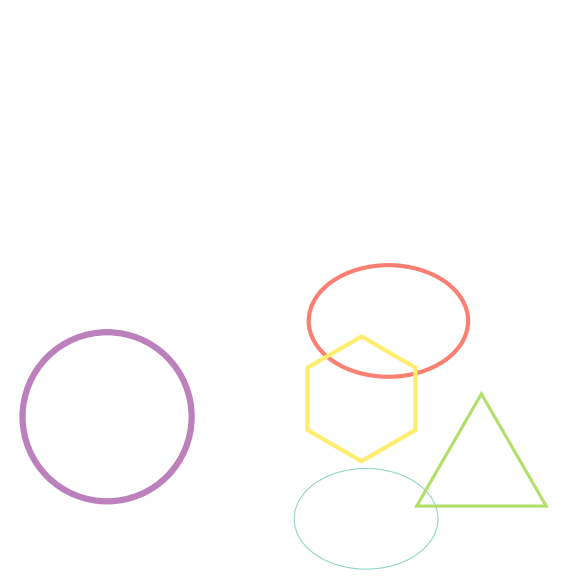[{"shape": "oval", "thickness": 0.5, "radius": 0.62, "center": [0.634, 0.101]}, {"shape": "oval", "thickness": 2, "radius": 0.69, "center": [0.673, 0.443]}, {"shape": "triangle", "thickness": 1.5, "radius": 0.65, "center": [0.834, 0.188]}, {"shape": "circle", "thickness": 3, "radius": 0.73, "center": [0.185, 0.277]}, {"shape": "hexagon", "thickness": 2, "radius": 0.54, "center": [0.626, 0.308]}]